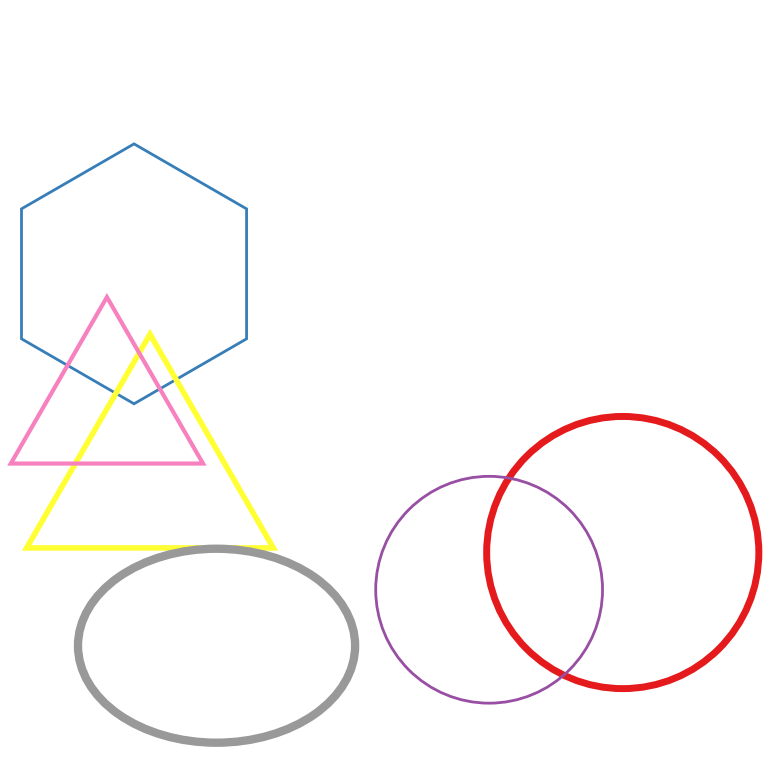[{"shape": "circle", "thickness": 2.5, "radius": 0.88, "center": [0.809, 0.282]}, {"shape": "hexagon", "thickness": 1, "radius": 0.84, "center": [0.174, 0.644]}, {"shape": "circle", "thickness": 1, "radius": 0.74, "center": [0.635, 0.234]}, {"shape": "triangle", "thickness": 2, "radius": 0.92, "center": [0.195, 0.381]}, {"shape": "triangle", "thickness": 1.5, "radius": 0.72, "center": [0.139, 0.47]}, {"shape": "oval", "thickness": 3, "radius": 0.9, "center": [0.281, 0.161]}]